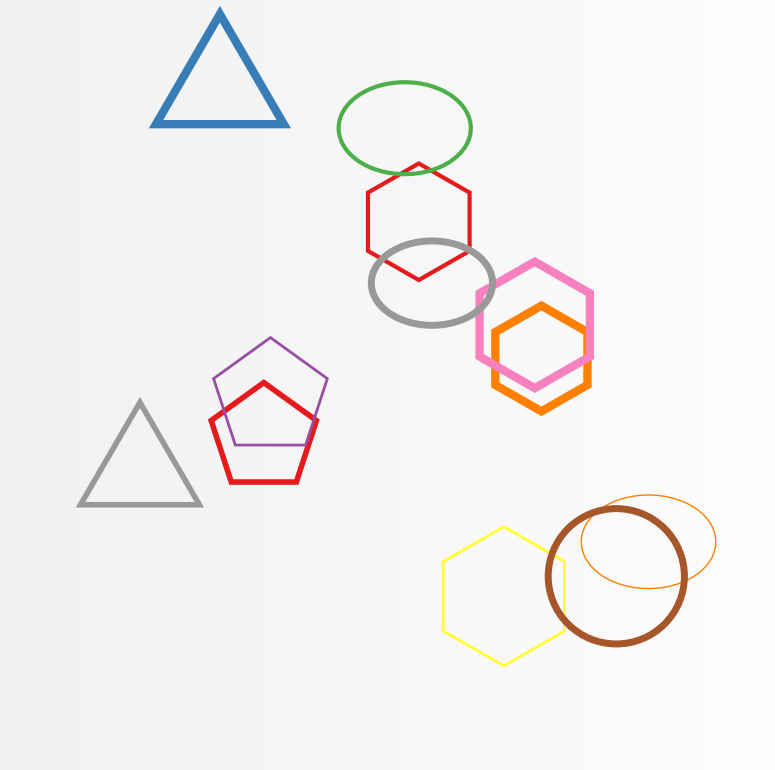[{"shape": "pentagon", "thickness": 2, "radius": 0.36, "center": [0.34, 0.432]}, {"shape": "hexagon", "thickness": 1.5, "radius": 0.38, "center": [0.54, 0.712]}, {"shape": "triangle", "thickness": 3, "radius": 0.48, "center": [0.284, 0.886]}, {"shape": "oval", "thickness": 1.5, "radius": 0.43, "center": [0.522, 0.834]}, {"shape": "pentagon", "thickness": 1, "radius": 0.39, "center": [0.349, 0.484]}, {"shape": "hexagon", "thickness": 3, "radius": 0.34, "center": [0.699, 0.534]}, {"shape": "oval", "thickness": 0.5, "radius": 0.43, "center": [0.837, 0.296]}, {"shape": "hexagon", "thickness": 1, "radius": 0.45, "center": [0.65, 0.226]}, {"shape": "circle", "thickness": 2.5, "radius": 0.44, "center": [0.795, 0.252]}, {"shape": "hexagon", "thickness": 3, "radius": 0.41, "center": [0.69, 0.578]}, {"shape": "oval", "thickness": 2.5, "radius": 0.39, "center": [0.557, 0.632]}, {"shape": "triangle", "thickness": 2, "radius": 0.44, "center": [0.181, 0.389]}]